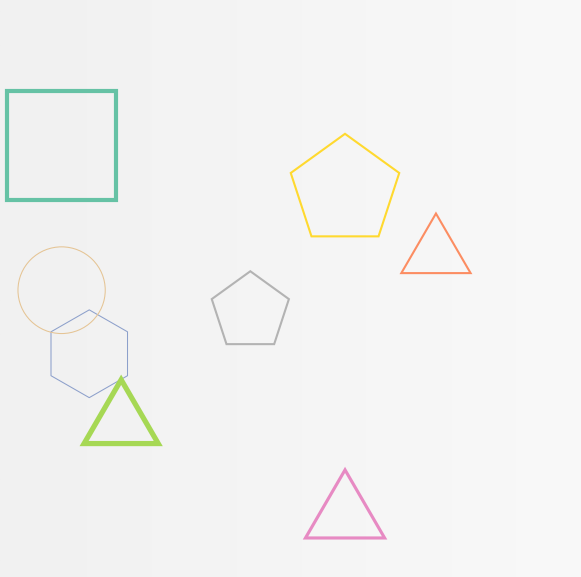[{"shape": "square", "thickness": 2, "radius": 0.47, "center": [0.106, 0.747]}, {"shape": "triangle", "thickness": 1, "radius": 0.34, "center": [0.75, 0.561]}, {"shape": "hexagon", "thickness": 0.5, "radius": 0.38, "center": [0.154, 0.387]}, {"shape": "triangle", "thickness": 1.5, "radius": 0.39, "center": [0.594, 0.107]}, {"shape": "triangle", "thickness": 2.5, "radius": 0.37, "center": [0.208, 0.268]}, {"shape": "pentagon", "thickness": 1, "radius": 0.49, "center": [0.594, 0.669]}, {"shape": "circle", "thickness": 0.5, "radius": 0.38, "center": [0.106, 0.497]}, {"shape": "pentagon", "thickness": 1, "radius": 0.35, "center": [0.431, 0.46]}]